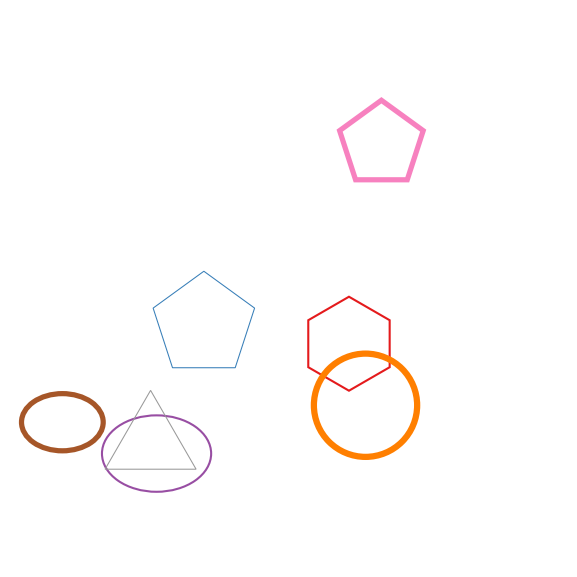[{"shape": "hexagon", "thickness": 1, "radius": 0.41, "center": [0.604, 0.404]}, {"shape": "pentagon", "thickness": 0.5, "radius": 0.46, "center": [0.353, 0.437]}, {"shape": "oval", "thickness": 1, "radius": 0.47, "center": [0.271, 0.214]}, {"shape": "circle", "thickness": 3, "radius": 0.45, "center": [0.633, 0.297]}, {"shape": "oval", "thickness": 2.5, "radius": 0.35, "center": [0.108, 0.268]}, {"shape": "pentagon", "thickness": 2.5, "radius": 0.38, "center": [0.66, 0.749]}, {"shape": "triangle", "thickness": 0.5, "radius": 0.46, "center": [0.261, 0.232]}]